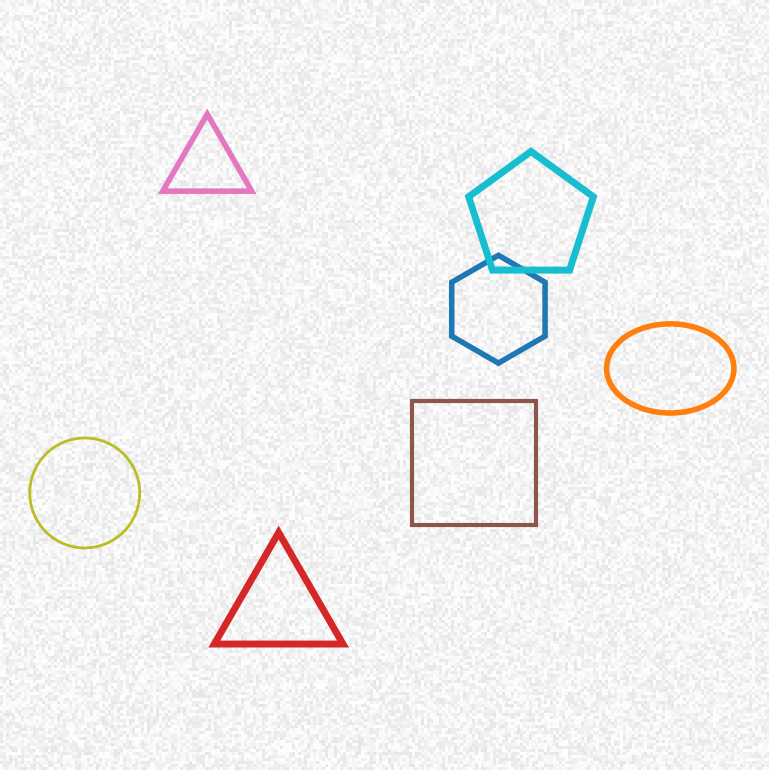[{"shape": "hexagon", "thickness": 2, "radius": 0.35, "center": [0.647, 0.598]}, {"shape": "oval", "thickness": 2, "radius": 0.41, "center": [0.87, 0.522]}, {"shape": "triangle", "thickness": 2.5, "radius": 0.48, "center": [0.362, 0.212]}, {"shape": "square", "thickness": 1.5, "radius": 0.4, "center": [0.616, 0.399]}, {"shape": "triangle", "thickness": 2, "radius": 0.33, "center": [0.269, 0.785]}, {"shape": "circle", "thickness": 1, "radius": 0.36, "center": [0.11, 0.36]}, {"shape": "pentagon", "thickness": 2.5, "radius": 0.43, "center": [0.69, 0.718]}]